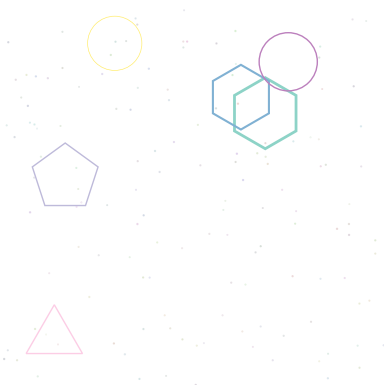[{"shape": "hexagon", "thickness": 2, "radius": 0.46, "center": [0.689, 0.706]}, {"shape": "pentagon", "thickness": 1, "radius": 0.45, "center": [0.169, 0.539]}, {"shape": "hexagon", "thickness": 1.5, "radius": 0.42, "center": [0.626, 0.748]}, {"shape": "triangle", "thickness": 1, "radius": 0.42, "center": [0.141, 0.124]}, {"shape": "circle", "thickness": 1, "radius": 0.38, "center": [0.749, 0.84]}, {"shape": "circle", "thickness": 0.5, "radius": 0.35, "center": [0.298, 0.887]}]